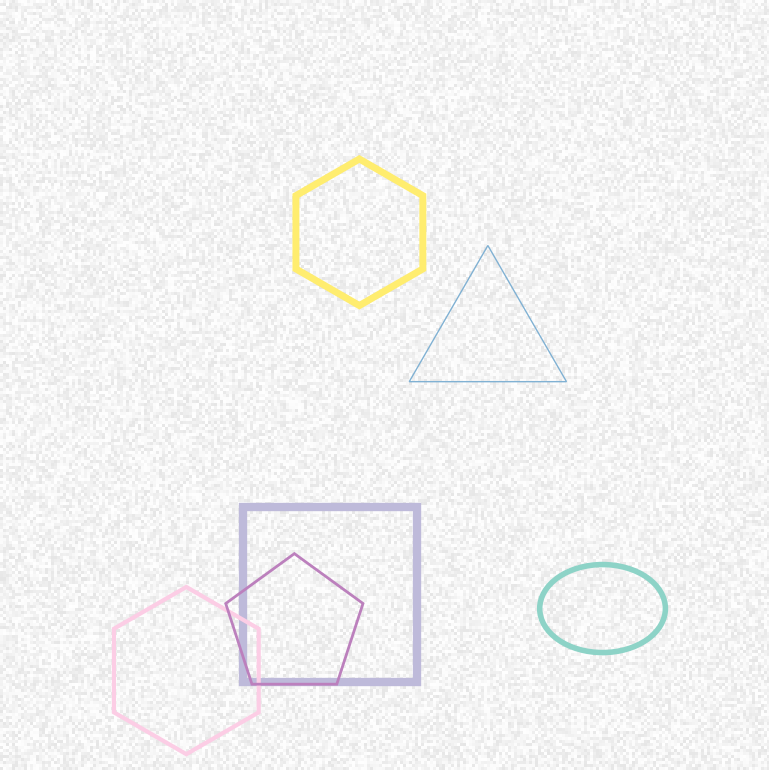[{"shape": "oval", "thickness": 2, "radius": 0.41, "center": [0.783, 0.21]}, {"shape": "square", "thickness": 3, "radius": 0.57, "center": [0.429, 0.228]}, {"shape": "triangle", "thickness": 0.5, "radius": 0.59, "center": [0.634, 0.563]}, {"shape": "hexagon", "thickness": 1.5, "radius": 0.54, "center": [0.242, 0.129]}, {"shape": "pentagon", "thickness": 1, "radius": 0.47, "center": [0.382, 0.187]}, {"shape": "hexagon", "thickness": 2.5, "radius": 0.48, "center": [0.467, 0.698]}]